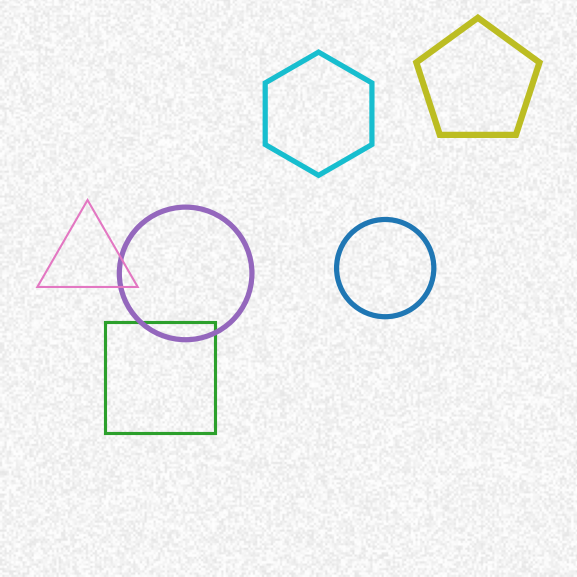[{"shape": "circle", "thickness": 2.5, "radius": 0.42, "center": [0.667, 0.535]}, {"shape": "square", "thickness": 1.5, "radius": 0.48, "center": [0.277, 0.345]}, {"shape": "circle", "thickness": 2.5, "radius": 0.57, "center": [0.321, 0.526]}, {"shape": "triangle", "thickness": 1, "radius": 0.5, "center": [0.152, 0.552]}, {"shape": "pentagon", "thickness": 3, "radius": 0.56, "center": [0.828, 0.856]}, {"shape": "hexagon", "thickness": 2.5, "radius": 0.53, "center": [0.552, 0.802]}]